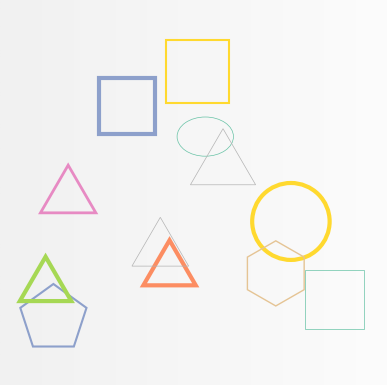[{"shape": "square", "thickness": 0.5, "radius": 0.38, "center": [0.863, 0.222]}, {"shape": "oval", "thickness": 0.5, "radius": 0.36, "center": [0.53, 0.645]}, {"shape": "triangle", "thickness": 3, "radius": 0.39, "center": [0.438, 0.298]}, {"shape": "pentagon", "thickness": 1.5, "radius": 0.45, "center": [0.138, 0.173]}, {"shape": "square", "thickness": 3, "radius": 0.36, "center": [0.328, 0.725]}, {"shape": "triangle", "thickness": 2, "radius": 0.41, "center": [0.176, 0.488]}, {"shape": "triangle", "thickness": 3, "radius": 0.38, "center": [0.118, 0.256]}, {"shape": "circle", "thickness": 3, "radius": 0.5, "center": [0.751, 0.425]}, {"shape": "square", "thickness": 1.5, "radius": 0.41, "center": [0.51, 0.814]}, {"shape": "hexagon", "thickness": 1, "radius": 0.42, "center": [0.712, 0.29]}, {"shape": "triangle", "thickness": 0.5, "radius": 0.49, "center": [0.576, 0.569]}, {"shape": "triangle", "thickness": 0.5, "radius": 0.42, "center": [0.414, 0.351]}]